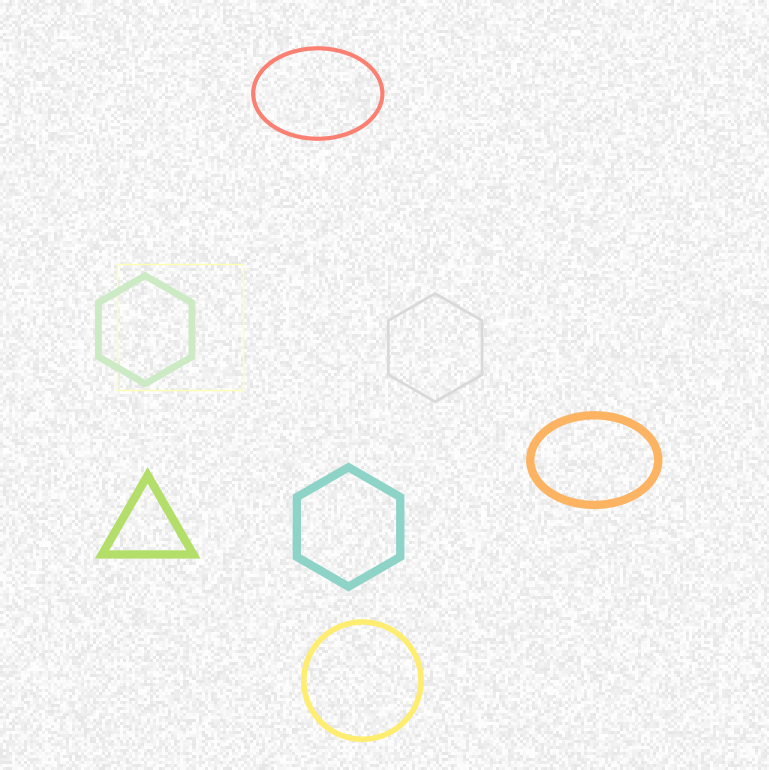[{"shape": "hexagon", "thickness": 3, "radius": 0.39, "center": [0.453, 0.316]}, {"shape": "square", "thickness": 0.5, "radius": 0.41, "center": [0.234, 0.575]}, {"shape": "oval", "thickness": 1.5, "radius": 0.42, "center": [0.413, 0.879]}, {"shape": "oval", "thickness": 3, "radius": 0.42, "center": [0.772, 0.402]}, {"shape": "triangle", "thickness": 3, "radius": 0.34, "center": [0.192, 0.314]}, {"shape": "hexagon", "thickness": 1, "radius": 0.35, "center": [0.565, 0.549]}, {"shape": "hexagon", "thickness": 2.5, "radius": 0.35, "center": [0.189, 0.572]}, {"shape": "circle", "thickness": 2, "radius": 0.38, "center": [0.471, 0.116]}]